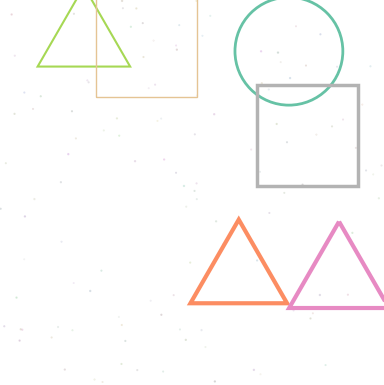[{"shape": "circle", "thickness": 2, "radius": 0.7, "center": [0.75, 0.867]}, {"shape": "triangle", "thickness": 3, "radius": 0.72, "center": [0.62, 0.285]}, {"shape": "triangle", "thickness": 3, "radius": 0.75, "center": [0.881, 0.275]}, {"shape": "triangle", "thickness": 1.5, "radius": 0.69, "center": [0.218, 0.896]}, {"shape": "square", "thickness": 1, "radius": 0.66, "center": [0.381, 0.879]}, {"shape": "square", "thickness": 2.5, "radius": 0.66, "center": [0.798, 0.647]}]